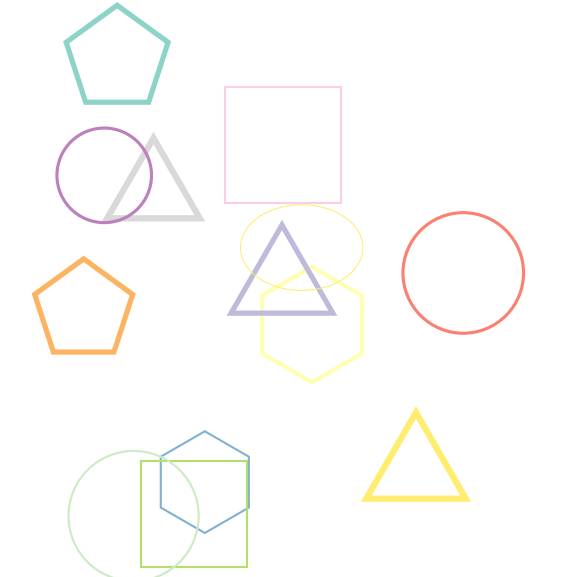[{"shape": "pentagon", "thickness": 2.5, "radius": 0.46, "center": [0.203, 0.897]}, {"shape": "hexagon", "thickness": 2, "radius": 0.5, "center": [0.54, 0.437]}, {"shape": "triangle", "thickness": 2.5, "radius": 0.51, "center": [0.488, 0.508]}, {"shape": "circle", "thickness": 1.5, "radius": 0.52, "center": [0.802, 0.526]}, {"shape": "hexagon", "thickness": 1, "radius": 0.44, "center": [0.355, 0.164]}, {"shape": "pentagon", "thickness": 2.5, "radius": 0.45, "center": [0.145, 0.462]}, {"shape": "square", "thickness": 1, "radius": 0.46, "center": [0.336, 0.109]}, {"shape": "square", "thickness": 1, "radius": 0.5, "center": [0.49, 0.748]}, {"shape": "triangle", "thickness": 3, "radius": 0.46, "center": [0.266, 0.667]}, {"shape": "circle", "thickness": 1.5, "radius": 0.41, "center": [0.18, 0.696]}, {"shape": "circle", "thickness": 1, "radius": 0.56, "center": [0.231, 0.106]}, {"shape": "triangle", "thickness": 3, "radius": 0.5, "center": [0.72, 0.185]}, {"shape": "oval", "thickness": 0.5, "radius": 0.53, "center": [0.522, 0.57]}]